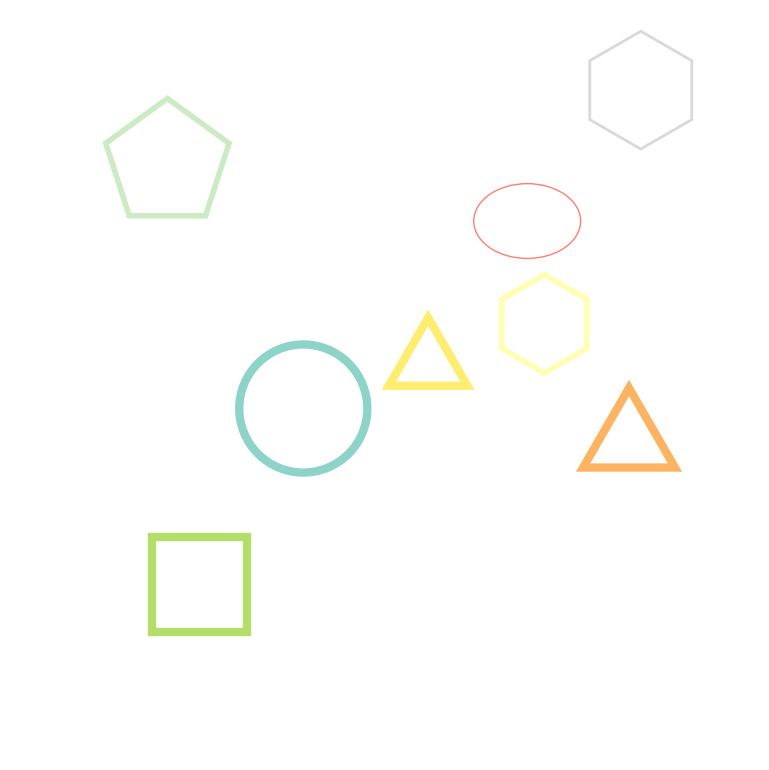[{"shape": "circle", "thickness": 3, "radius": 0.42, "center": [0.394, 0.469]}, {"shape": "hexagon", "thickness": 2, "radius": 0.32, "center": [0.707, 0.579]}, {"shape": "oval", "thickness": 0.5, "radius": 0.35, "center": [0.685, 0.713]}, {"shape": "triangle", "thickness": 3, "radius": 0.34, "center": [0.817, 0.427]}, {"shape": "square", "thickness": 3, "radius": 0.31, "center": [0.259, 0.241]}, {"shape": "hexagon", "thickness": 1, "radius": 0.38, "center": [0.832, 0.883]}, {"shape": "pentagon", "thickness": 2, "radius": 0.42, "center": [0.217, 0.788]}, {"shape": "triangle", "thickness": 3, "radius": 0.29, "center": [0.556, 0.528]}]